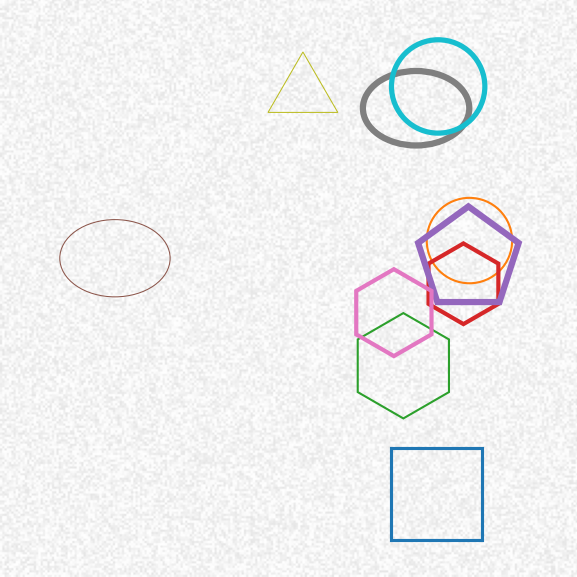[{"shape": "square", "thickness": 1.5, "radius": 0.4, "center": [0.756, 0.143]}, {"shape": "circle", "thickness": 1, "radius": 0.37, "center": [0.813, 0.583]}, {"shape": "hexagon", "thickness": 1, "radius": 0.46, "center": [0.698, 0.366]}, {"shape": "hexagon", "thickness": 2, "radius": 0.35, "center": [0.802, 0.508]}, {"shape": "pentagon", "thickness": 3, "radius": 0.46, "center": [0.811, 0.55]}, {"shape": "oval", "thickness": 0.5, "radius": 0.48, "center": [0.199, 0.552]}, {"shape": "hexagon", "thickness": 2, "radius": 0.38, "center": [0.682, 0.458]}, {"shape": "oval", "thickness": 3, "radius": 0.46, "center": [0.72, 0.812]}, {"shape": "triangle", "thickness": 0.5, "radius": 0.35, "center": [0.525, 0.839]}, {"shape": "circle", "thickness": 2.5, "radius": 0.4, "center": [0.759, 0.849]}]